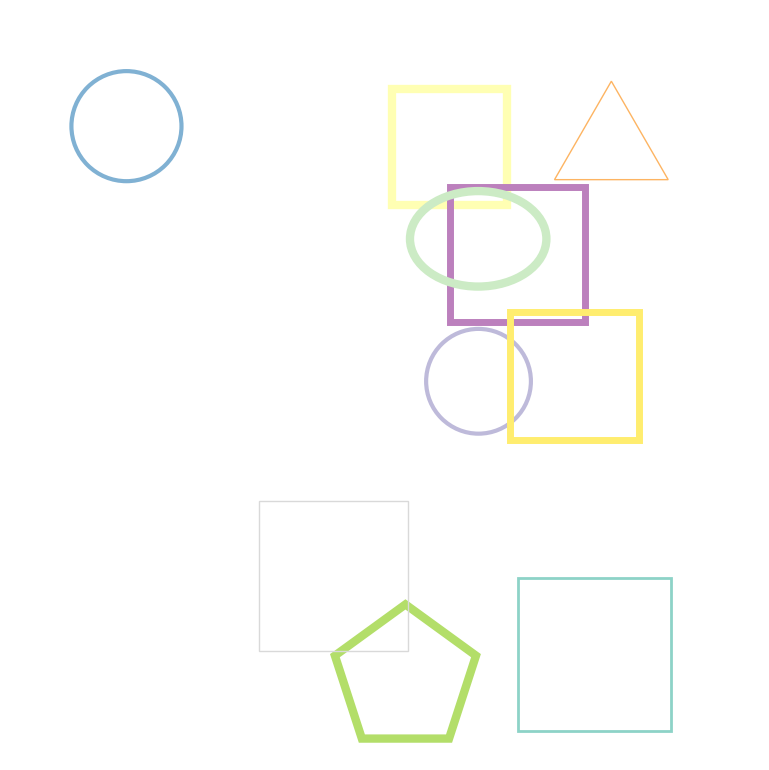[{"shape": "square", "thickness": 1, "radius": 0.5, "center": [0.772, 0.15]}, {"shape": "square", "thickness": 3, "radius": 0.38, "center": [0.584, 0.809]}, {"shape": "circle", "thickness": 1.5, "radius": 0.34, "center": [0.621, 0.505]}, {"shape": "circle", "thickness": 1.5, "radius": 0.36, "center": [0.164, 0.836]}, {"shape": "triangle", "thickness": 0.5, "radius": 0.43, "center": [0.794, 0.809]}, {"shape": "pentagon", "thickness": 3, "radius": 0.48, "center": [0.527, 0.119]}, {"shape": "square", "thickness": 0.5, "radius": 0.48, "center": [0.433, 0.252]}, {"shape": "square", "thickness": 2.5, "radius": 0.44, "center": [0.672, 0.67]}, {"shape": "oval", "thickness": 3, "radius": 0.44, "center": [0.621, 0.69]}, {"shape": "square", "thickness": 2.5, "radius": 0.42, "center": [0.746, 0.512]}]